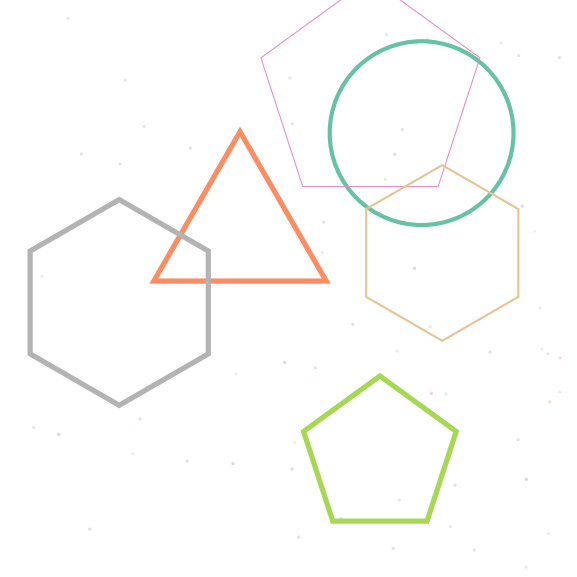[{"shape": "circle", "thickness": 2, "radius": 0.8, "center": [0.73, 0.769]}, {"shape": "triangle", "thickness": 2.5, "radius": 0.86, "center": [0.416, 0.599]}, {"shape": "pentagon", "thickness": 0.5, "radius": 1.0, "center": [0.641, 0.837]}, {"shape": "pentagon", "thickness": 2.5, "radius": 0.69, "center": [0.658, 0.209]}, {"shape": "hexagon", "thickness": 1, "radius": 0.76, "center": [0.766, 0.561]}, {"shape": "hexagon", "thickness": 2.5, "radius": 0.89, "center": [0.206, 0.475]}]